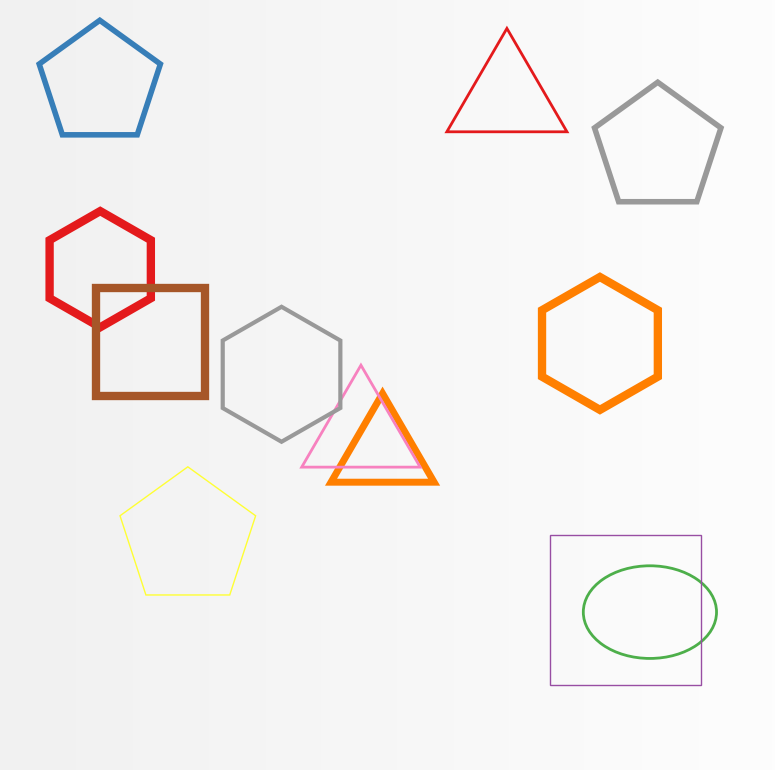[{"shape": "hexagon", "thickness": 3, "radius": 0.38, "center": [0.129, 0.65]}, {"shape": "triangle", "thickness": 1, "radius": 0.45, "center": [0.654, 0.874]}, {"shape": "pentagon", "thickness": 2, "radius": 0.41, "center": [0.129, 0.891]}, {"shape": "oval", "thickness": 1, "radius": 0.43, "center": [0.839, 0.205]}, {"shape": "square", "thickness": 0.5, "radius": 0.49, "center": [0.807, 0.207]}, {"shape": "hexagon", "thickness": 3, "radius": 0.43, "center": [0.774, 0.554]}, {"shape": "triangle", "thickness": 2.5, "radius": 0.38, "center": [0.494, 0.412]}, {"shape": "pentagon", "thickness": 0.5, "radius": 0.46, "center": [0.242, 0.302]}, {"shape": "square", "thickness": 3, "radius": 0.35, "center": [0.194, 0.556]}, {"shape": "triangle", "thickness": 1, "radius": 0.44, "center": [0.466, 0.437]}, {"shape": "hexagon", "thickness": 1.5, "radius": 0.44, "center": [0.363, 0.514]}, {"shape": "pentagon", "thickness": 2, "radius": 0.43, "center": [0.849, 0.807]}]